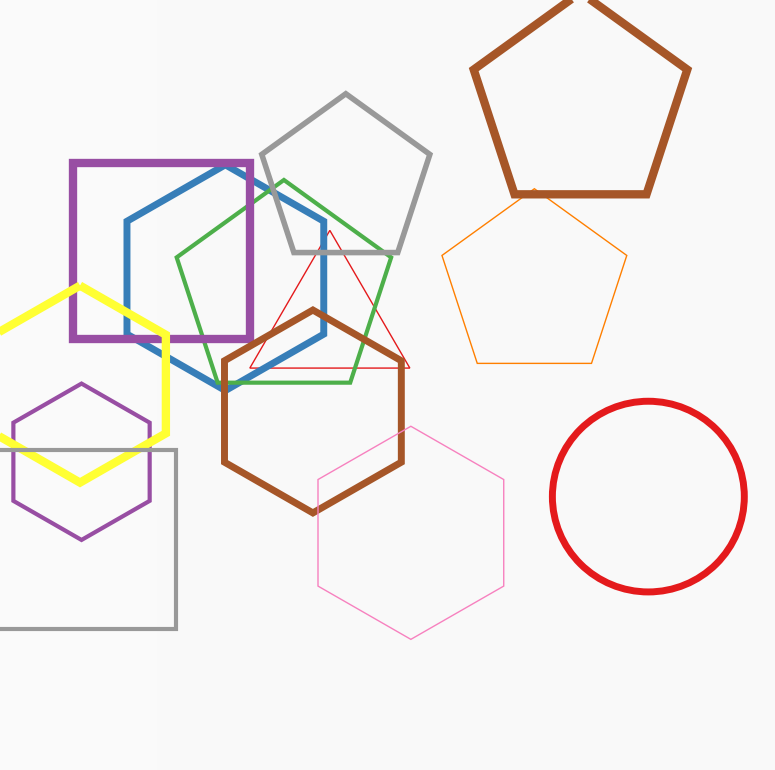[{"shape": "circle", "thickness": 2.5, "radius": 0.62, "center": [0.837, 0.355]}, {"shape": "triangle", "thickness": 0.5, "radius": 0.6, "center": [0.426, 0.582]}, {"shape": "hexagon", "thickness": 2.5, "radius": 0.73, "center": [0.291, 0.639]}, {"shape": "pentagon", "thickness": 1.5, "radius": 0.73, "center": [0.366, 0.621]}, {"shape": "hexagon", "thickness": 1.5, "radius": 0.51, "center": [0.105, 0.4]}, {"shape": "square", "thickness": 3, "radius": 0.57, "center": [0.208, 0.674]}, {"shape": "pentagon", "thickness": 0.5, "radius": 0.63, "center": [0.69, 0.63]}, {"shape": "hexagon", "thickness": 3, "radius": 0.64, "center": [0.103, 0.501]}, {"shape": "hexagon", "thickness": 2.5, "radius": 0.66, "center": [0.404, 0.466]}, {"shape": "pentagon", "thickness": 3, "radius": 0.72, "center": [0.749, 0.865]}, {"shape": "hexagon", "thickness": 0.5, "radius": 0.69, "center": [0.53, 0.308]}, {"shape": "square", "thickness": 1.5, "radius": 0.58, "center": [0.111, 0.299]}, {"shape": "pentagon", "thickness": 2, "radius": 0.57, "center": [0.446, 0.764]}]